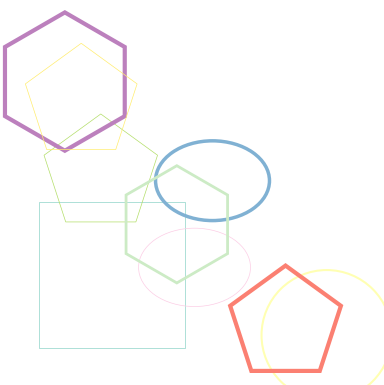[{"shape": "square", "thickness": 0.5, "radius": 0.95, "center": [0.291, 0.286]}, {"shape": "circle", "thickness": 1.5, "radius": 0.85, "center": [0.848, 0.129]}, {"shape": "pentagon", "thickness": 3, "radius": 0.76, "center": [0.742, 0.159]}, {"shape": "oval", "thickness": 2.5, "radius": 0.74, "center": [0.552, 0.531]}, {"shape": "pentagon", "thickness": 0.5, "radius": 0.77, "center": [0.262, 0.549]}, {"shape": "oval", "thickness": 0.5, "radius": 0.73, "center": [0.505, 0.306]}, {"shape": "hexagon", "thickness": 3, "radius": 0.9, "center": [0.168, 0.788]}, {"shape": "hexagon", "thickness": 2, "radius": 0.76, "center": [0.459, 0.417]}, {"shape": "pentagon", "thickness": 0.5, "radius": 0.76, "center": [0.211, 0.735]}]